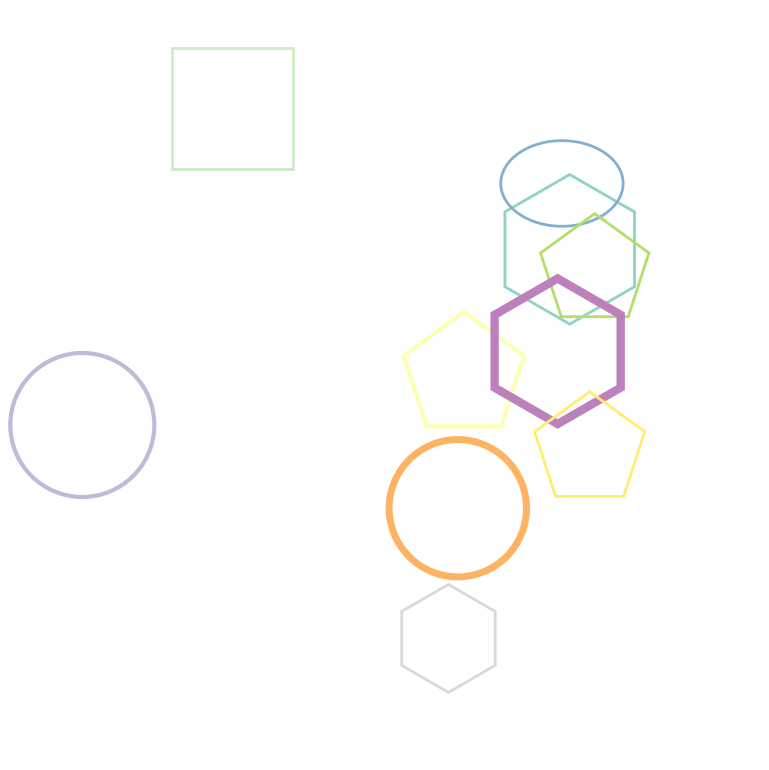[{"shape": "hexagon", "thickness": 1, "radius": 0.49, "center": [0.74, 0.676]}, {"shape": "pentagon", "thickness": 1.5, "radius": 0.41, "center": [0.602, 0.513]}, {"shape": "circle", "thickness": 1.5, "radius": 0.47, "center": [0.107, 0.448]}, {"shape": "oval", "thickness": 1, "radius": 0.4, "center": [0.73, 0.762]}, {"shape": "circle", "thickness": 2.5, "radius": 0.45, "center": [0.595, 0.34]}, {"shape": "pentagon", "thickness": 1, "radius": 0.37, "center": [0.772, 0.649]}, {"shape": "hexagon", "thickness": 1, "radius": 0.35, "center": [0.582, 0.171]}, {"shape": "hexagon", "thickness": 3, "radius": 0.47, "center": [0.724, 0.544]}, {"shape": "square", "thickness": 1, "radius": 0.39, "center": [0.302, 0.859]}, {"shape": "pentagon", "thickness": 1, "radius": 0.38, "center": [0.766, 0.416]}]